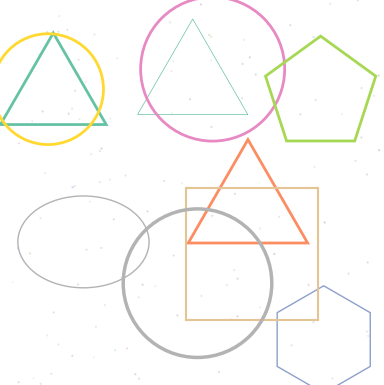[{"shape": "triangle", "thickness": 2, "radius": 0.79, "center": [0.138, 0.756]}, {"shape": "triangle", "thickness": 0.5, "radius": 0.83, "center": [0.5, 0.785]}, {"shape": "triangle", "thickness": 2, "radius": 0.9, "center": [0.644, 0.458]}, {"shape": "hexagon", "thickness": 1, "radius": 0.7, "center": [0.841, 0.118]}, {"shape": "circle", "thickness": 2, "radius": 0.94, "center": [0.552, 0.821]}, {"shape": "pentagon", "thickness": 2, "radius": 0.75, "center": [0.833, 0.756]}, {"shape": "circle", "thickness": 2, "radius": 0.72, "center": [0.125, 0.768]}, {"shape": "square", "thickness": 1.5, "radius": 0.86, "center": [0.655, 0.34]}, {"shape": "circle", "thickness": 2.5, "radius": 0.96, "center": [0.513, 0.264]}, {"shape": "oval", "thickness": 1, "radius": 0.85, "center": [0.217, 0.372]}]